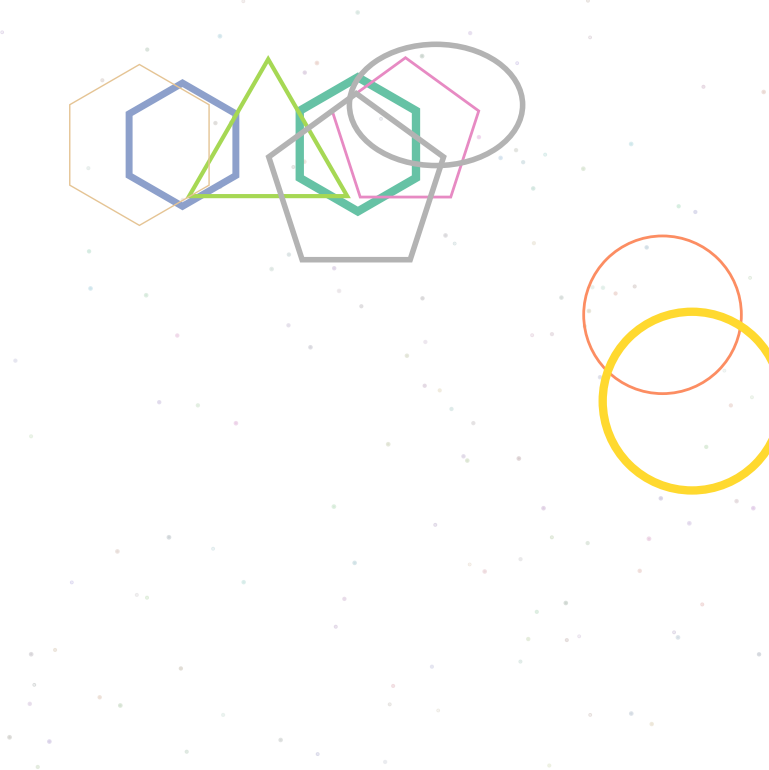[{"shape": "hexagon", "thickness": 3, "radius": 0.44, "center": [0.465, 0.813]}, {"shape": "circle", "thickness": 1, "radius": 0.51, "center": [0.86, 0.591]}, {"shape": "hexagon", "thickness": 2.5, "radius": 0.4, "center": [0.237, 0.812]}, {"shape": "pentagon", "thickness": 1, "radius": 0.5, "center": [0.527, 0.825]}, {"shape": "triangle", "thickness": 1.5, "radius": 0.59, "center": [0.348, 0.805]}, {"shape": "circle", "thickness": 3, "radius": 0.58, "center": [0.899, 0.479]}, {"shape": "hexagon", "thickness": 0.5, "radius": 0.52, "center": [0.181, 0.812]}, {"shape": "oval", "thickness": 2, "radius": 0.56, "center": [0.566, 0.864]}, {"shape": "pentagon", "thickness": 2, "radius": 0.6, "center": [0.463, 0.759]}]